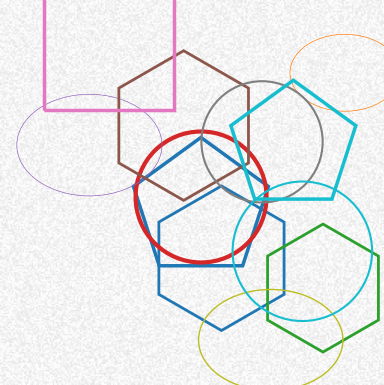[{"shape": "hexagon", "thickness": 2, "radius": 0.94, "center": [0.575, 0.329]}, {"shape": "pentagon", "thickness": 2.5, "radius": 0.92, "center": [0.522, 0.459]}, {"shape": "oval", "thickness": 0.5, "radius": 0.71, "center": [0.896, 0.811]}, {"shape": "hexagon", "thickness": 2, "radius": 0.83, "center": [0.839, 0.252]}, {"shape": "circle", "thickness": 3, "radius": 0.85, "center": [0.522, 0.488]}, {"shape": "oval", "thickness": 0.5, "radius": 0.94, "center": [0.232, 0.623]}, {"shape": "hexagon", "thickness": 2, "radius": 0.97, "center": [0.477, 0.674]}, {"shape": "square", "thickness": 2.5, "radius": 0.85, "center": [0.284, 0.885]}, {"shape": "circle", "thickness": 1.5, "radius": 0.79, "center": [0.681, 0.632]}, {"shape": "oval", "thickness": 1, "radius": 0.94, "center": [0.703, 0.117]}, {"shape": "circle", "thickness": 1.5, "radius": 0.91, "center": [0.785, 0.347]}, {"shape": "pentagon", "thickness": 2.5, "radius": 0.85, "center": [0.762, 0.621]}]